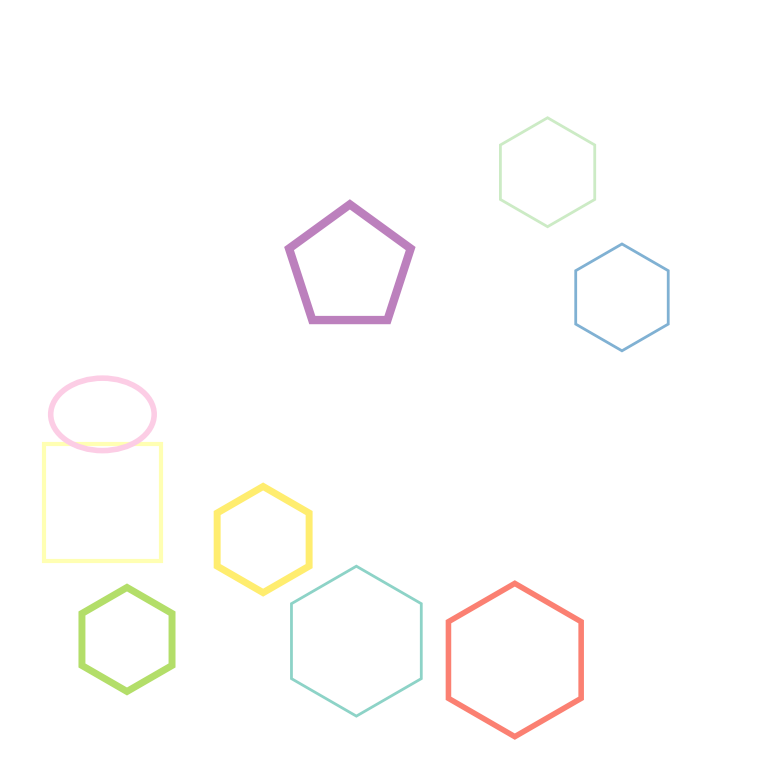[{"shape": "hexagon", "thickness": 1, "radius": 0.49, "center": [0.463, 0.167]}, {"shape": "square", "thickness": 1.5, "radius": 0.38, "center": [0.133, 0.347]}, {"shape": "hexagon", "thickness": 2, "radius": 0.5, "center": [0.669, 0.143]}, {"shape": "hexagon", "thickness": 1, "radius": 0.35, "center": [0.808, 0.614]}, {"shape": "hexagon", "thickness": 2.5, "radius": 0.34, "center": [0.165, 0.17]}, {"shape": "oval", "thickness": 2, "radius": 0.34, "center": [0.133, 0.462]}, {"shape": "pentagon", "thickness": 3, "radius": 0.42, "center": [0.454, 0.652]}, {"shape": "hexagon", "thickness": 1, "radius": 0.35, "center": [0.711, 0.776]}, {"shape": "hexagon", "thickness": 2.5, "radius": 0.34, "center": [0.342, 0.299]}]